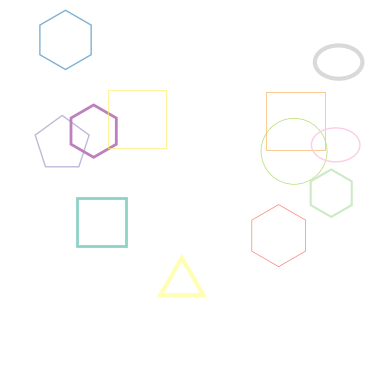[{"shape": "square", "thickness": 2, "radius": 0.31, "center": [0.264, 0.423]}, {"shape": "triangle", "thickness": 3, "radius": 0.32, "center": [0.472, 0.266]}, {"shape": "pentagon", "thickness": 1, "radius": 0.37, "center": [0.161, 0.626]}, {"shape": "hexagon", "thickness": 0.5, "radius": 0.4, "center": [0.724, 0.388]}, {"shape": "hexagon", "thickness": 1, "radius": 0.38, "center": [0.17, 0.896]}, {"shape": "square", "thickness": 0.5, "radius": 0.38, "center": [0.767, 0.685]}, {"shape": "circle", "thickness": 0.5, "radius": 0.43, "center": [0.764, 0.607]}, {"shape": "oval", "thickness": 1, "radius": 0.32, "center": [0.872, 0.624]}, {"shape": "oval", "thickness": 3, "radius": 0.31, "center": [0.88, 0.839]}, {"shape": "hexagon", "thickness": 2, "radius": 0.34, "center": [0.243, 0.659]}, {"shape": "hexagon", "thickness": 1.5, "radius": 0.31, "center": [0.86, 0.498]}, {"shape": "square", "thickness": 0.5, "radius": 0.38, "center": [0.355, 0.692]}]